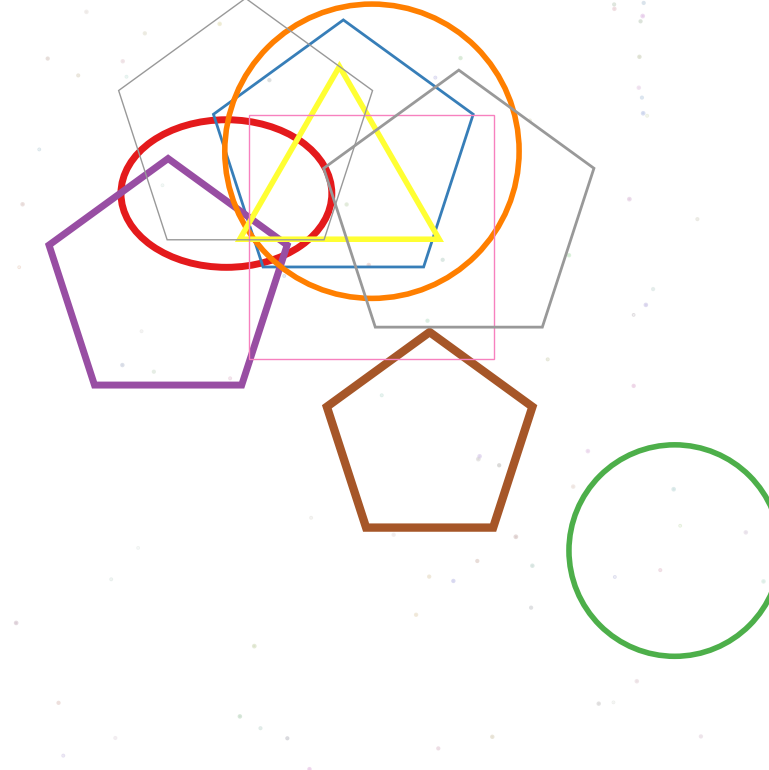[{"shape": "oval", "thickness": 2.5, "radius": 0.68, "center": [0.294, 0.749]}, {"shape": "pentagon", "thickness": 1, "radius": 0.89, "center": [0.446, 0.797]}, {"shape": "circle", "thickness": 2, "radius": 0.69, "center": [0.876, 0.285]}, {"shape": "pentagon", "thickness": 2.5, "radius": 0.81, "center": [0.218, 0.631]}, {"shape": "circle", "thickness": 2, "radius": 0.96, "center": [0.483, 0.804]}, {"shape": "triangle", "thickness": 2, "radius": 0.75, "center": [0.441, 0.764]}, {"shape": "pentagon", "thickness": 3, "radius": 0.7, "center": [0.558, 0.428]}, {"shape": "square", "thickness": 0.5, "radius": 0.79, "center": [0.483, 0.692]}, {"shape": "pentagon", "thickness": 1, "radius": 0.92, "center": [0.596, 0.724]}, {"shape": "pentagon", "thickness": 0.5, "radius": 0.87, "center": [0.319, 0.829]}]